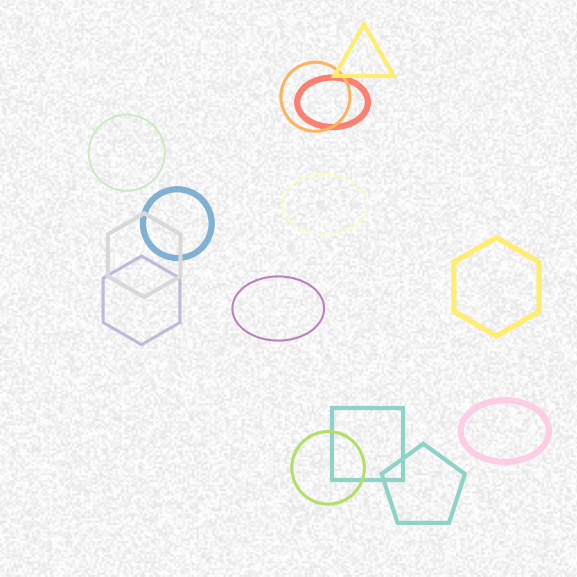[{"shape": "pentagon", "thickness": 2, "radius": 0.38, "center": [0.733, 0.155]}, {"shape": "square", "thickness": 2, "radius": 0.31, "center": [0.637, 0.23]}, {"shape": "oval", "thickness": 0.5, "radius": 0.37, "center": [0.563, 0.645]}, {"shape": "hexagon", "thickness": 1.5, "radius": 0.38, "center": [0.245, 0.479]}, {"shape": "oval", "thickness": 3, "radius": 0.31, "center": [0.576, 0.822]}, {"shape": "circle", "thickness": 3, "radius": 0.3, "center": [0.307, 0.612]}, {"shape": "circle", "thickness": 1.5, "radius": 0.3, "center": [0.546, 0.832]}, {"shape": "circle", "thickness": 1.5, "radius": 0.31, "center": [0.568, 0.189]}, {"shape": "oval", "thickness": 3, "radius": 0.38, "center": [0.874, 0.253]}, {"shape": "hexagon", "thickness": 2, "radius": 0.36, "center": [0.25, 0.557]}, {"shape": "oval", "thickness": 1, "radius": 0.4, "center": [0.482, 0.465]}, {"shape": "circle", "thickness": 1, "radius": 0.33, "center": [0.219, 0.735]}, {"shape": "hexagon", "thickness": 2.5, "radius": 0.43, "center": [0.86, 0.503]}, {"shape": "triangle", "thickness": 2, "radius": 0.3, "center": [0.63, 0.897]}]